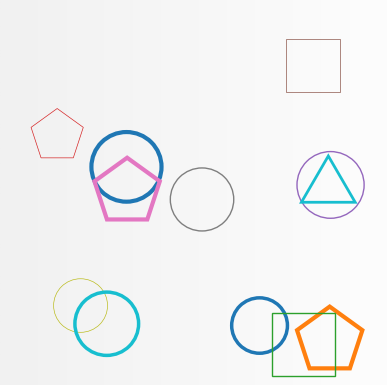[{"shape": "circle", "thickness": 3, "radius": 0.45, "center": [0.326, 0.567]}, {"shape": "circle", "thickness": 2.5, "radius": 0.36, "center": [0.67, 0.154]}, {"shape": "pentagon", "thickness": 3, "radius": 0.44, "center": [0.851, 0.115]}, {"shape": "square", "thickness": 1, "radius": 0.41, "center": [0.783, 0.105]}, {"shape": "pentagon", "thickness": 0.5, "radius": 0.35, "center": [0.148, 0.647]}, {"shape": "circle", "thickness": 1, "radius": 0.43, "center": [0.853, 0.52]}, {"shape": "square", "thickness": 0.5, "radius": 0.35, "center": [0.808, 0.829]}, {"shape": "pentagon", "thickness": 3, "radius": 0.44, "center": [0.328, 0.502]}, {"shape": "circle", "thickness": 1, "radius": 0.41, "center": [0.521, 0.482]}, {"shape": "circle", "thickness": 0.5, "radius": 0.35, "center": [0.208, 0.206]}, {"shape": "triangle", "thickness": 2, "radius": 0.4, "center": [0.847, 0.515]}, {"shape": "circle", "thickness": 2.5, "radius": 0.41, "center": [0.276, 0.159]}]